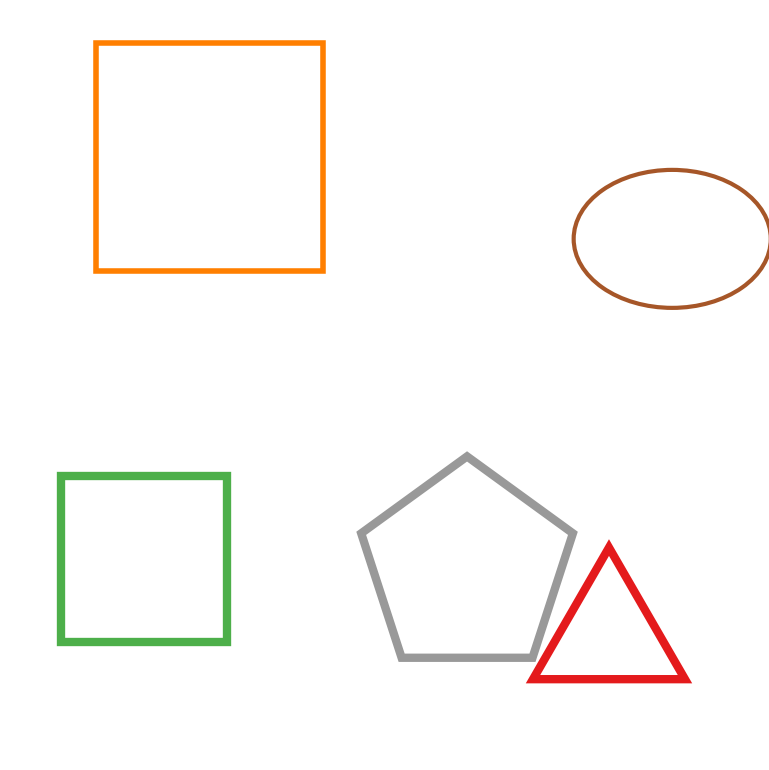[{"shape": "triangle", "thickness": 3, "radius": 0.57, "center": [0.791, 0.175]}, {"shape": "square", "thickness": 3, "radius": 0.54, "center": [0.187, 0.274]}, {"shape": "square", "thickness": 2, "radius": 0.74, "center": [0.272, 0.796]}, {"shape": "oval", "thickness": 1.5, "radius": 0.64, "center": [0.873, 0.69]}, {"shape": "pentagon", "thickness": 3, "radius": 0.72, "center": [0.607, 0.263]}]